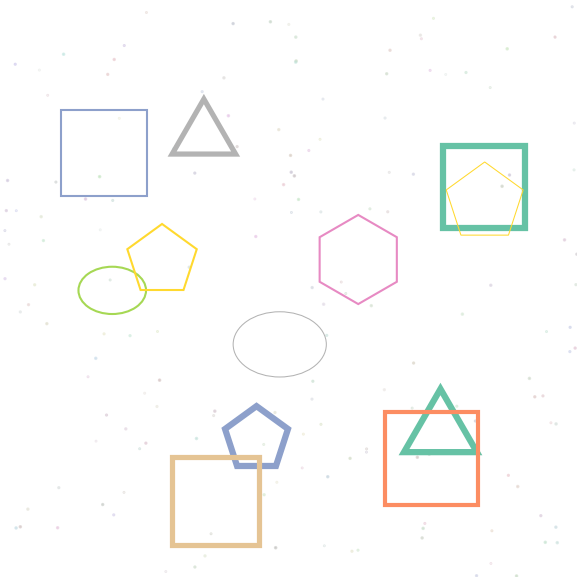[{"shape": "square", "thickness": 3, "radius": 0.36, "center": [0.838, 0.675]}, {"shape": "triangle", "thickness": 3, "radius": 0.36, "center": [0.763, 0.253]}, {"shape": "square", "thickness": 2, "radius": 0.41, "center": [0.747, 0.205]}, {"shape": "pentagon", "thickness": 3, "radius": 0.29, "center": [0.444, 0.239]}, {"shape": "square", "thickness": 1, "radius": 0.37, "center": [0.18, 0.734]}, {"shape": "hexagon", "thickness": 1, "radius": 0.39, "center": [0.62, 0.55]}, {"shape": "oval", "thickness": 1, "radius": 0.29, "center": [0.194, 0.496]}, {"shape": "pentagon", "thickness": 0.5, "radius": 0.35, "center": [0.839, 0.649]}, {"shape": "pentagon", "thickness": 1, "radius": 0.32, "center": [0.281, 0.548]}, {"shape": "square", "thickness": 2.5, "radius": 0.38, "center": [0.373, 0.132]}, {"shape": "triangle", "thickness": 2.5, "radius": 0.32, "center": [0.353, 0.764]}, {"shape": "oval", "thickness": 0.5, "radius": 0.4, "center": [0.484, 0.403]}]